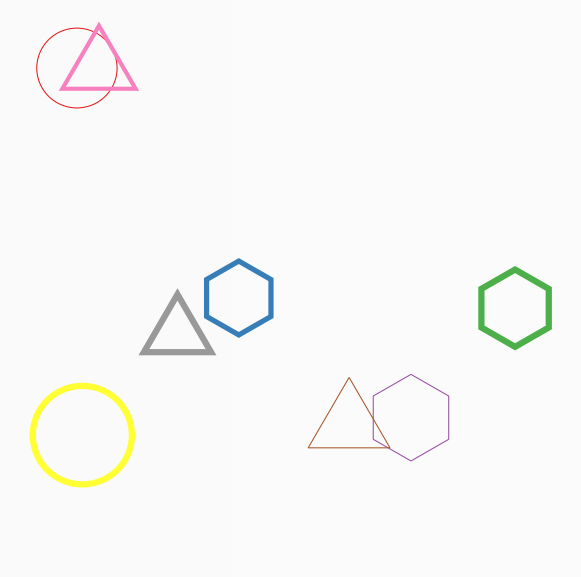[{"shape": "circle", "thickness": 0.5, "radius": 0.35, "center": [0.132, 0.881]}, {"shape": "hexagon", "thickness": 2.5, "radius": 0.32, "center": [0.411, 0.483]}, {"shape": "hexagon", "thickness": 3, "radius": 0.33, "center": [0.886, 0.465]}, {"shape": "hexagon", "thickness": 0.5, "radius": 0.37, "center": [0.707, 0.276]}, {"shape": "circle", "thickness": 3, "radius": 0.43, "center": [0.142, 0.246]}, {"shape": "triangle", "thickness": 0.5, "radius": 0.41, "center": [0.601, 0.264]}, {"shape": "triangle", "thickness": 2, "radius": 0.36, "center": [0.17, 0.882]}, {"shape": "triangle", "thickness": 3, "radius": 0.33, "center": [0.305, 0.423]}]